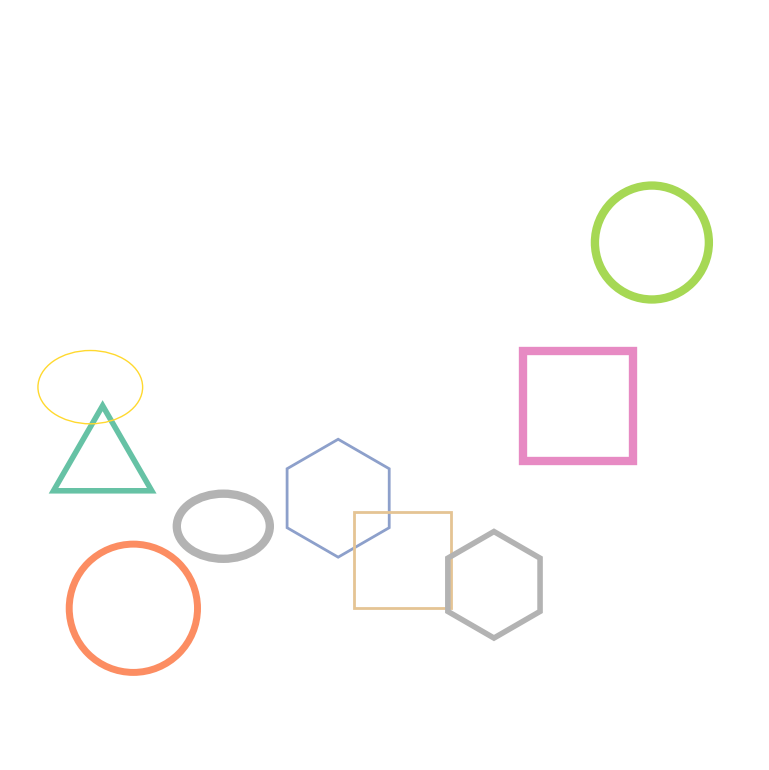[{"shape": "triangle", "thickness": 2, "radius": 0.37, "center": [0.133, 0.399]}, {"shape": "circle", "thickness": 2.5, "radius": 0.42, "center": [0.173, 0.21]}, {"shape": "hexagon", "thickness": 1, "radius": 0.38, "center": [0.439, 0.353]}, {"shape": "square", "thickness": 3, "radius": 0.36, "center": [0.751, 0.473]}, {"shape": "circle", "thickness": 3, "radius": 0.37, "center": [0.847, 0.685]}, {"shape": "oval", "thickness": 0.5, "radius": 0.34, "center": [0.117, 0.497]}, {"shape": "square", "thickness": 1, "radius": 0.31, "center": [0.523, 0.272]}, {"shape": "oval", "thickness": 3, "radius": 0.3, "center": [0.29, 0.317]}, {"shape": "hexagon", "thickness": 2, "radius": 0.35, "center": [0.641, 0.241]}]